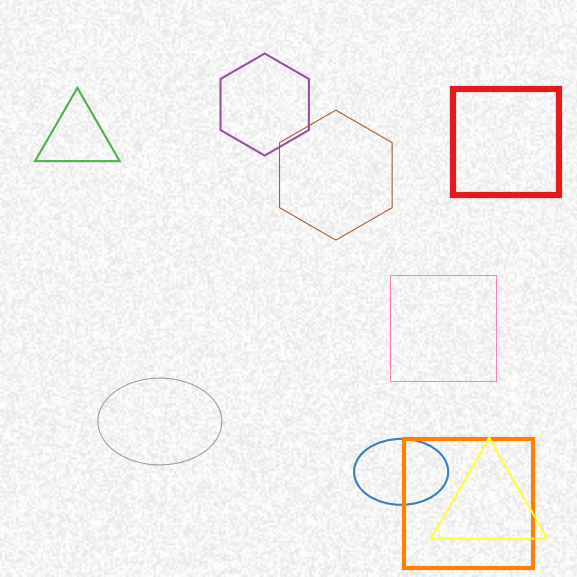[{"shape": "square", "thickness": 3, "radius": 0.46, "center": [0.876, 0.753]}, {"shape": "oval", "thickness": 1, "radius": 0.41, "center": [0.695, 0.182]}, {"shape": "triangle", "thickness": 1, "radius": 0.42, "center": [0.134, 0.762]}, {"shape": "hexagon", "thickness": 1, "radius": 0.44, "center": [0.458, 0.818]}, {"shape": "square", "thickness": 2, "radius": 0.56, "center": [0.811, 0.128]}, {"shape": "triangle", "thickness": 1, "radius": 0.58, "center": [0.847, 0.124]}, {"shape": "hexagon", "thickness": 0.5, "radius": 0.56, "center": [0.582, 0.696]}, {"shape": "square", "thickness": 0.5, "radius": 0.46, "center": [0.767, 0.431]}, {"shape": "oval", "thickness": 0.5, "radius": 0.54, "center": [0.277, 0.269]}]